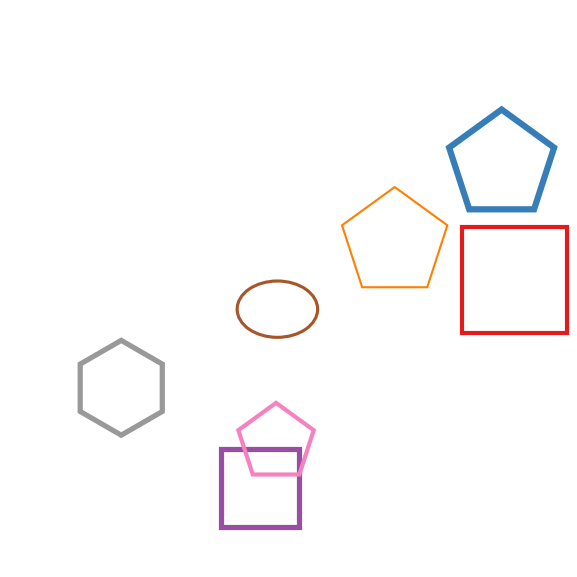[{"shape": "square", "thickness": 2, "radius": 0.46, "center": [0.891, 0.514]}, {"shape": "pentagon", "thickness": 3, "radius": 0.48, "center": [0.869, 0.714]}, {"shape": "square", "thickness": 2.5, "radius": 0.34, "center": [0.451, 0.154]}, {"shape": "pentagon", "thickness": 1, "radius": 0.48, "center": [0.683, 0.579]}, {"shape": "oval", "thickness": 1.5, "radius": 0.35, "center": [0.48, 0.464]}, {"shape": "pentagon", "thickness": 2, "radius": 0.34, "center": [0.478, 0.233]}, {"shape": "hexagon", "thickness": 2.5, "radius": 0.41, "center": [0.21, 0.328]}]